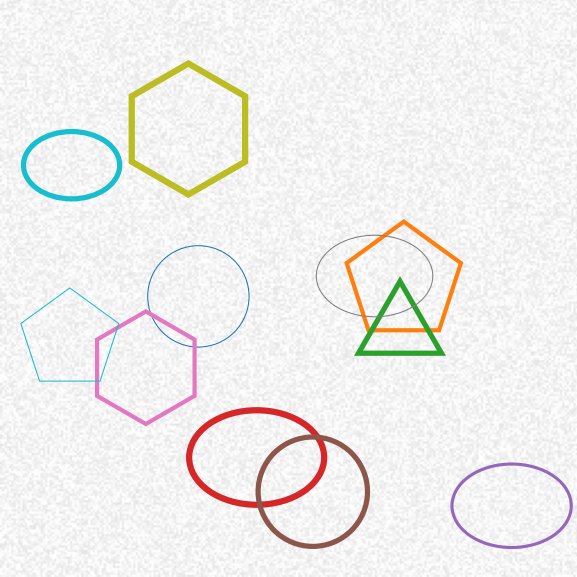[{"shape": "circle", "thickness": 0.5, "radius": 0.44, "center": [0.344, 0.486]}, {"shape": "pentagon", "thickness": 2, "radius": 0.52, "center": [0.699, 0.511]}, {"shape": "triangle", "thickness": 2.5, "radius": 0.41, "center": [0.693, 0.429]}, {"shape": "oval", "thickness": 3, "radius": 0.58, "center": [0.444, 0.207]}, {"shape": "oval", "thickness": 1.5, "radius": 0.52, "center": [0.886, 0.123]}, {"shape": "circle", "thickness": 2.5, "radius": 0.47, "center": [0.542, 0.148]}, {"shape": "hexagon", "thickness": 2, "radius": 0.49, "center": [0.252, 0.362]}, {"shape": "oval", "thickness": 0.5, "radius": 0.5, "center": [0.649, 0.521]}, {"shape": "hexagon", "thickness": 3, "radius": 0.57, "center": [0.326, 0.776]}, {"shape": "oval", "thickness": 2.5, "radius": 0.42, "center": [0.124, 0.713]}, {"shape": "pentagon", "thickness": 0.5, "radius": 0.45, "center": [0.121, 0.411]}]